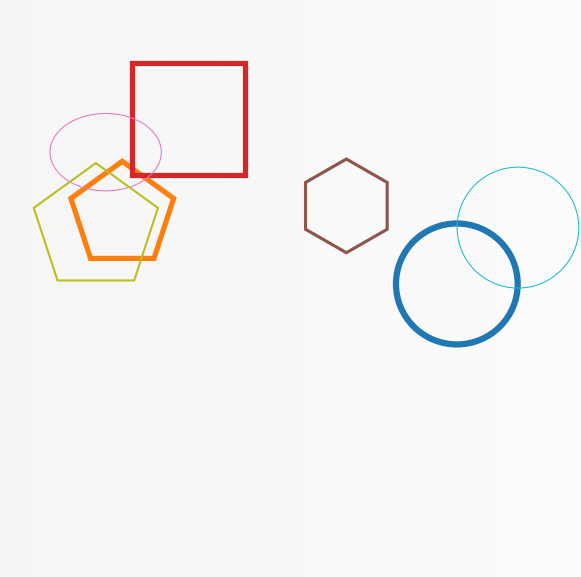[{"shape": "circle", "thickness": 3, "radius": 0.52, "center": [0.786, 0.507]}, {"shape": "pentagon", "thickness": 2.5, "radius": 0.46, "center": [0.21, 0.627]}, {"shape": "square", "thickness": 2.5, "radius": 0.49, "center": [0.324, 0.793]}, {"shape": "hexagon", "thickness": 1.5, "radius": 0.41, "center": [0.596, 0.643]}, {"shape": "oval", "thickness": 0.5, "radius": 0.48, "center": [0.182, 0.736]}, {"shape": "pentagon", "thickness": 1, "radius": 0.56, "center": [0.165, 0.604]}, {"shape": "circle", "thickness": 0.5, "radius": 0.52, "center": [0.891, 0.605]}]